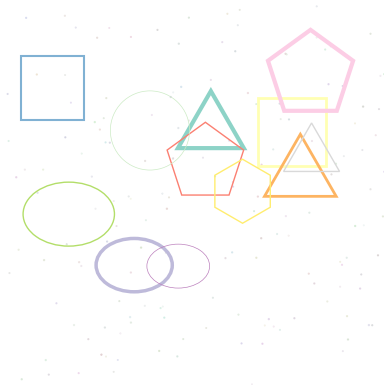[{"shape": "triangle", "thickness": 3, "radius": 0.49, "center": [0.548, 0.665]}, {"shape": "square", "thickness": 2, "radius": 0.44, "center": [0.758, 0.657]}, {"shape": "oval", "thickness": 2.5, "radius": 0.49, "center": [0.349, 0.311]}, {"shape": "pentagon", "thickness": 1, "radius": 0.52, "center": [0.533, 0.578]}, {"shape": "square", "thickness": 1.5, "radius": 0.42, "center": [0.136, 0.771]}, {"shape": "triangle", "thickness": 2, "radius": 0.54, "center": [0.78, 0.544]}, {"shape": "oval", "thickness": 1, "radius": 0.59, "center": [0.179, 0.444]}, {"shape": "pentagon", "thickness": 3, "radius": 0.58, "center": [0.807, 0.806]}, {"shape": "triangle", "thickness": 1, "radius": 0.42, "center": [0.809, 0.597]}, {"shape": "oval", "thickness": 0.5, "radius": 0.41, "center": [0.463, 0.309]}, {"shape": "circle", "thickness": 0.5, "radius": 0.51, "center": [0.389, 0.661]}, {"shape": "hexagon", "thickness": 1, "radius": 0.42, "center": [0.63, 0.503]}]